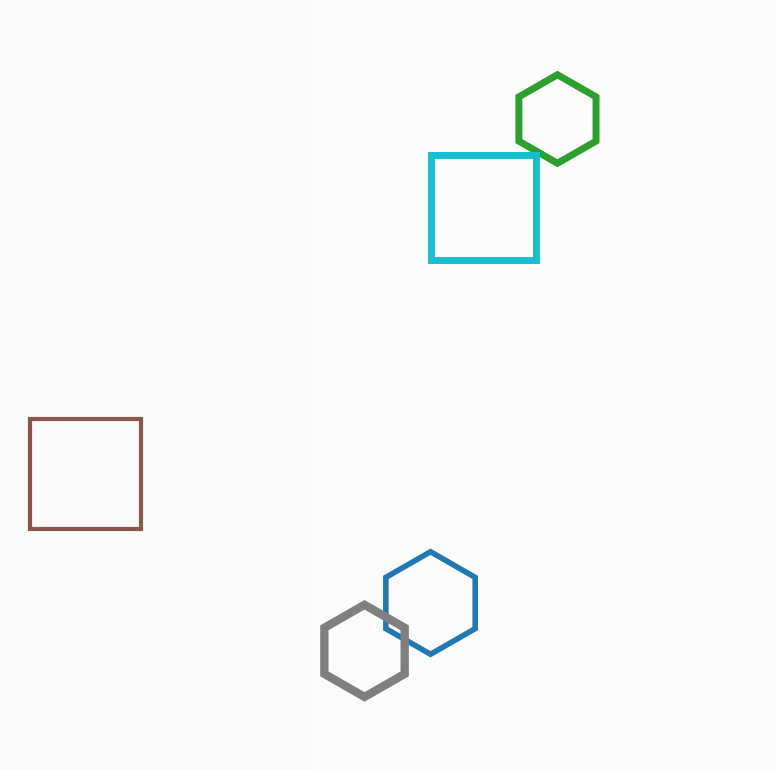[{"shape": "hexagon", "thickness": 2, "radius": 0.33, "center": [0.556, 0.217]}, {"shape": "hexagon", "thickness": 2.5, "radius": 0.29, "center": [0.719, 0.845]}, {"shape": "square", "thickness": 1.5, "radius": 0.36, "center": [0.111, 0.385]}, {"shape": "hexagon", "thickness": 3, "radius": 0.3, "center": [0.47, 0.155]}, {"shape": "square", "thickness": 2.5, "radius": 0.34, "center": [0.624, 0.73]}]